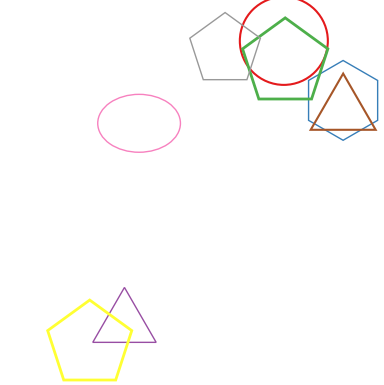[{"shape": "circle", "thickness": 1.5, "radius": 0.57, "center": [0.737, 0.894]}, {"shape": "hexagon", "thickness": 1, "radius": 0.52, "center": [0.891, 0.739]}, {"shape": "pentagon", "thickness": 2, "radius": 0.58, "center": [0.741, 0.837]}, {"shape": "triangle", "thickness": 1, "radius": 0.48, "center": [0.323, 0.158]}, {"shape": "pentagon", "thickness": 2, "radius": 0.57, "center": [0.233, 0.106]}, {"shape": "triangle", "thickness": 1.5, "radius": 0.49, "center": [0.891, 0.712]}, {"shape": "oval", "thickness": 1, "radius": 0.54, "center": [0.361, 0.68]}, {"shape": "pentagon", "thickness": 1, "radius": 0.48, "center": [0.585, 0.871]}]